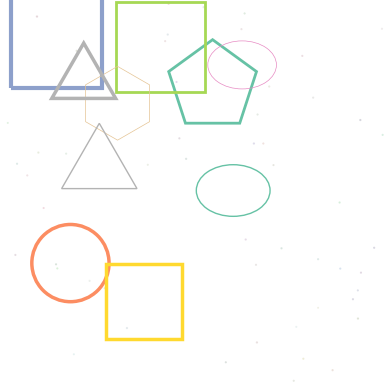[{"shape": "pentagon", "thickness": 2, "radius": 0.6, "center": [0.552, 0.777]}, {"shape": "oval", "thickness": 1, "radius": 0.48, "center": [0.606, 0.505]}, {"shape": "circle", "thickness": 2.5, "radius": 0.5, "center": [0.183, 0.317]}, {"shape": "square", "thickness": 3, "radius": 0.59, "center": [0.147, 0.889]}, {"shape": "oval", "thickness": 0.5, "radius": 0.45, "center": [0.629, 0.831]}, {"shape": "square", "thickness": 2, "radius": 0.58, "center": [0.418, 0.878]}, {"shape": "square", "thickness": 2.5, "radius": 0.49, "center": [0.374, 0.217]}, {"shape": "hexagon", "thickness": 0.5, "radius": 0.48, "center": [0.305, 0.732]}, {"shape": "triangle", "thickness": 2.5, "radius": 0.48, "center": [0.217, 0.792]}, {"shape": "triangle", "thickness": 1, "radius": 0.57, "center": [0.258, 0.567]}]